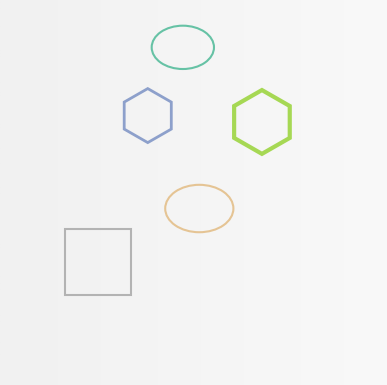[{"shape": "oval", "thickness": 1.5, "radius": 0.4, "center": [0.472, 0.877]}, {"shape": "hexagon", "thickness": 2, "radius": 0.35, "center": [0.381, 0.7]}, {"shape": "hexagon", "thickness": 3, "radius": 0.41, "center": [0.676, 0.683]}, {"shape": "oval", "thickness": 1.5, "radius": 0.44, "center": [0.514, 0.458]}, {"shape": "square", "thickness": 1.5, "radius": 0.43, "center": [0.253, 0.319]}]